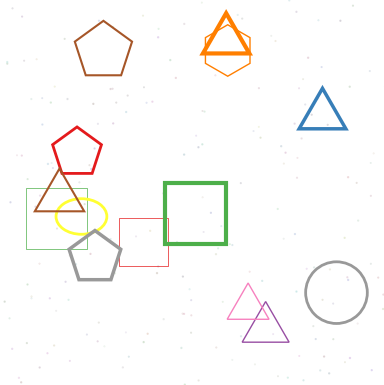[{"shape": "pentagon", "thickness": 2, "radius": 0.33, "center": [0.2, 0.604]}, {"shape": "square", "thickness": 0.5, "radius": 0.31, "center": [0.373, 0.372]}, {"shape": "triangle", "thickness": 2.5, "radius": 0.35, "center": [0.838, 0.7]}, {"shape": "square", "thickness": 0.5, "radius": 0.4, "center": [0.148, 0.433]}, {"shape": "square", "thickness": 3, "radius": 0.4, "center": [0.509, 0.445]}, {"shape": "triangle", "thickness": 1, "radius": 0.35, "center": [0.69, 0.146]}, {"shape": "triangle", "thickness": 3, "radius": 0.35, "center": [0.587, 0.896]}, {"shape": "hexagon", "thickness": 1, "radius": 0.33, "center": [0.591, 0.869]}, {"shape": "oval", "thickness": 2, "radius": 0.33, "center": [0.212, 0.438]}, {"shape": "triangle", "thickness": 1.5, "radius": 0.37, "center": [0.155, 0.488]}, {"shape": "pentagon", "thickness": 1.5, "radius": 0.39, "center": [0.269, 0.868]}, {"shape": "triangle", "thickness": 1, "radius": 0.31, "center": [0.644, 0.202]}, {"shape": "pentagon", "thickness": 2.5, "radius": 0.35, "center": [0.247, 0.331]}, {"shape": "circle", "thickness": 2, "radius": 0.4, "center": [0.874, 0.24]}]